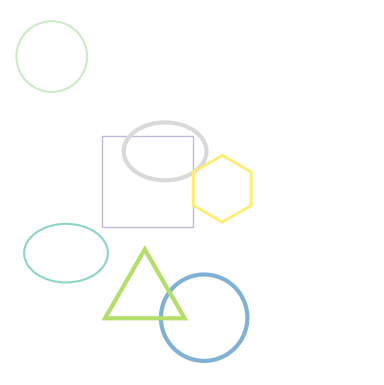[{"shape": "oval", "thickness": 1.5, "radius": 0.54, "center": [0.171, 0.342]}, {"shape": "square", "thickness": 1, "radius": 0.59, "center": [0.384, 0.529]}, {"shape": "circle", "thickness": 3, "radius": 0.56, "center": [0.53, 0.175]}, {"shape": "triangle", "thickness": 3, "radius": 0.6, "center": [0.376, 0.233]}, {"shape": "oval", "thickness": 3, "radius": 0.54, "center": [0.429, 0.607]}, {"shape": "circle", "thickness": 1.5, "radius": 0.46, "center": [0.135, 0.853]}, {"shape": "hexagon", "thickness": 2, "radius": 0.43, "center": [0.577, 0.51]}]